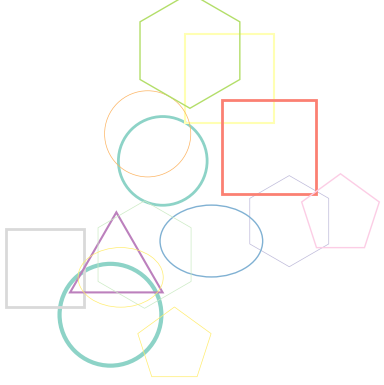[{"shape": "circle", "thickness": 3, "radius": 0.66, "center": [0.287, 0.182]}, {"shape": "circle", "thickness": 2, "radius": 0.58, "center": [0.423, 0.582]}, {"shape": "square", "thickness": 1.5, "radius": 0.58, "center": [0.596, 0.795]}, {"shape": "hexagon", "thickness": 0.5, "radius": 0.59, "center": [0.751, 0.426]}, {"shape": "square", "thickness": 2, "radius": 0.61, "center": [0.699, 0.619]}, {"shape": "oval", "thickness": 1, "radius": 0.67, "center": [0.549, 0.374]}, {"shape": "circle", "thickness": 0.5, "radius": 0.56, "center": [0.384, 0.652]}, {"shape": "hexagon", "thickness": 1, "radius": 0.75, "center": [0.493, 0.868]}, {"shape": "pentagon", "thickness": 1, "radius": 0.53, "center": [0.884, 0.443]}, {"shape": "square", "thickness": 2, "radius": 0.51, "center": [0.116, 0.304]}, {"shape": "triangle", "thickness": 1.5, "radius": 0.69, "center": [0.302, 0.31]}, {"shape": "hexagon", "thickness": 0.5, "radius": 0.7, "center": [0.375, 0.339]}, {"shape": "oval", "thickness": 0.5, "radius": 0.55, "center": [0.313, 0.28]}, {"shape": "pentagon", "thickness": 0.5, "radius": 0.5, "center": [0.453, 0.103]}]